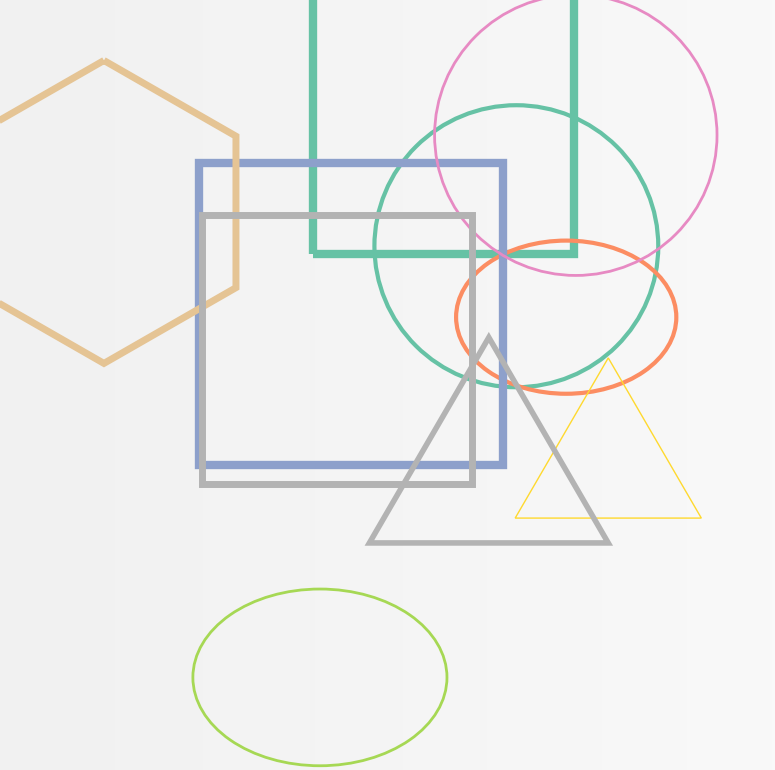[{"shape": "circle", "thickness": 1.5, "radius": 0.92, "center": [0.666, 0.68]}, {"shape": "square", "thickness": 3, "radius": 0.84, "center": [0.572, 0.838]}, {"shape": "oval", "thickness": 1.5, "radius": 0.71, "center": [0.731, 0.588]}, {"shape": "square", "thickness": 3, "radius": 0.98, "center": [0.453, 0.592]}, {"shape": "circle", "thickness": 1, "radius": 0.91, "center": [0.743, 0.824]}, {"shape": "oval", "thickness": 1, "radius": 0.82, "center": [0.413, 0.12]}, {"shape": "triangle", "thickness": 0.5, "radius": 0.69, "center": [0.785, 0.397]}, {"shape": "hexagon", "thickness": 2.5, "radius": 0.98, "center": [0.134, 0.725]}, {"shape": "triangle", "thickness": 2, "radius": 0.89, "center": [0.631, 0.384]}, {"shape": "square", "thickness": 2.5, "radius": 0.87, "center": [0.435, 0.546]}]